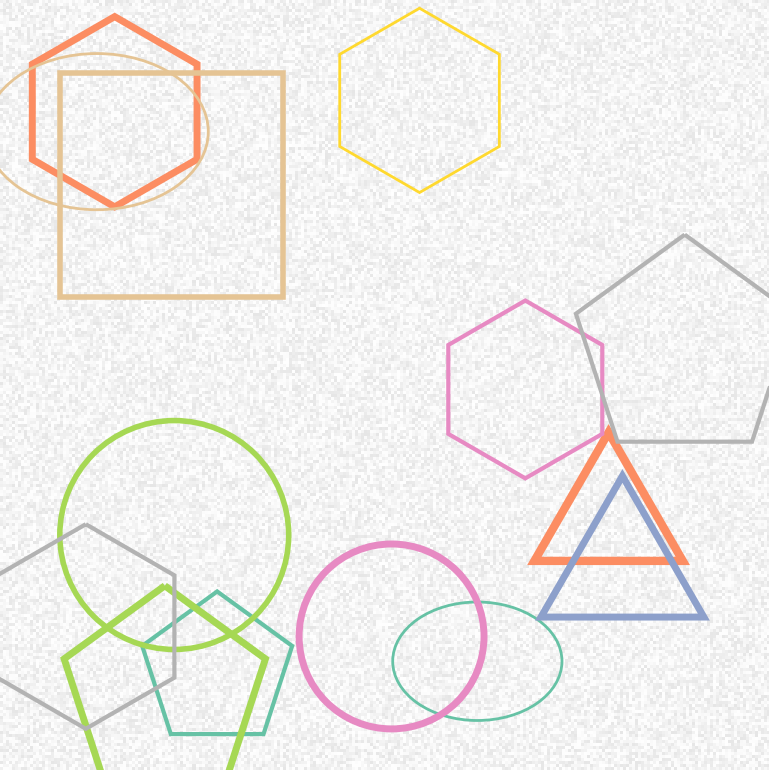[{"shape": "oval", "thickness": 1, "radius": 0.55, "center": [0.62, 0.141]}, {"shape": "pentagon", "thickness": 1.5, "radius": 0.51, "center": [0.282, 0.129]}, {"shape": "hexagon", "thickness": 2.5, "radius": 0.62, "center": [0.149, 0.855]}, {"shape": "triangle", "thickness": 3, "radius": 0.56, "center": [0.79, 0.327]}, {"shape": "triangle", "thickness": 2.5, "radius": 0.61, "center": [0.808, 0.26]}, {"shape": "circle", "thickness": 2.5, "radius": 0.6, "center": [0.509, 0.173]}, {"shape": "hexagon", "thickness": 1.5, "radius": 0.58, "center": [0.682, 0.494]}, {"shape": "circle", "thickness": 2, "radius": 0.74, "center": [0.226, 0.305]}, {"shape": "pentagon", "thickness": 2.5, "radius": 0.69, "center": [0.214, 0.102]}, {"shape": "hexagon", "thickness": 1, "radius": 0.6, "center": [0.545, 0.87]}, {"shape": "square", "thickness": 2, "radius": 0.73, "center": [0.223, 0.76]}, {"shape": "oval", "thickness": 1, "radius": 0.72, "center": [0.126, 0.829]}, {"shape": "hexagon", "thickness": 1.5, "radius": 0.66, "center": [0.111, 0.186]}, {"shape": "pentagon", "thickness": 1.5, "radius": 0.74, "center": [0.889, 0.547]}]